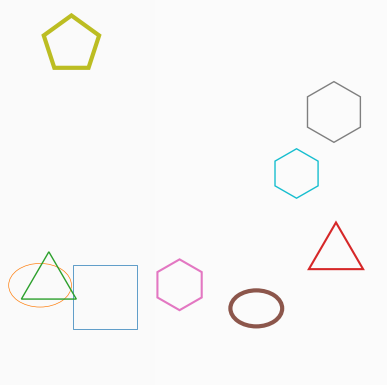[{"shape": "square", "thickness": 0.5, "radius": 0.41, "center": [0.272, 0.228]}, {"shape": "oval", "thickness": 0.5, "radius": 0.4, "center": [0.103, 0.259]}, {"shape": "triangle", "thickness": 1, "radius": 0.41, "center": [0.126, 0.264]}, {"shape": "triangle", "thickness": 1.5, "radius": 0.4, "center": [0.867, 0.341]}, {"shape": "oval", "thickness": 3, "radius": 0.33, "center": [0.661, 0.199]}, {"shape": "hexagon", "thickness": 1.5, "radius": 0.33, "center": [0.463, 0.26]}, {"shape": "hexagon", "thickness": 1, "radius": 0.39, "center": [0.862, 0.709]}, {"shape": "pentagon", "thickness": 3, "radius": 0.38, "center": [0.184, 0.885]}, {"shape": "hexagon", "thickness": 1, "radius": 0.32, "center": [0.765, 0.549]}]